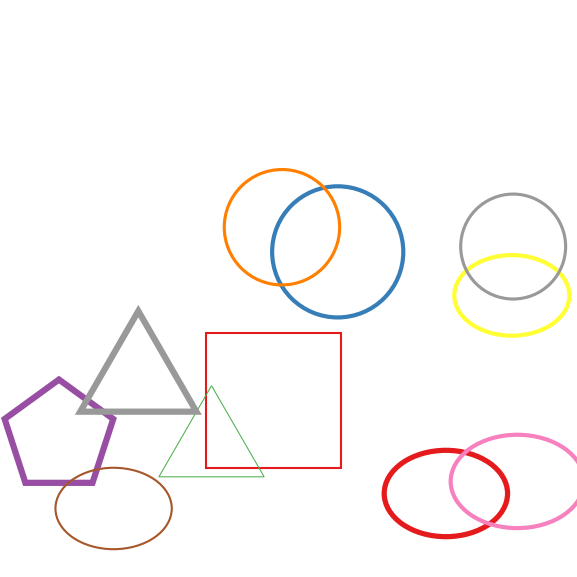[{"shape": "square", "thickness": 1, "radius": 0.58, "center": [0.474, 0.306]}, {"shape": "oval", "thickness": 2.5, "radius": 0.53, "center": [0.772, 0.145]}, {"shape": "circle", "thickness": 2, "radius": 0.57, "center": [0.585, 0.563]}, {"shape": "triangle", "thickness": 0.5, "radius": 0.53, "center": [0.366, 0.226]}, {"shape": "pentagon", "thickness": 3, "radius": 0.49, "center": [0.102, 0.243]}, {"shape": "circle", "thickness": 1.5, "radius": 0.5, "center": [0.488, 0.606]}, {"shape": "oval", "thickness": 2, "radius": 0.5, "center": [0.886, 0.488]}, {"shape": "oval", "thickness": 1, "radius": 0.5, "center": [0.197, 0.119]}, {"shape": "oval", "thickness": 2, "radius": 0.58, "center": [0.896, 0.165]}, {"shape": "circle", "thickness": 1.5, "radius": 0.45, "center": [0.889, 0.572]}, {"shape": "triangle", "thickness": 3, "radius": 0.58, "center": [0.24, 0.344]}]